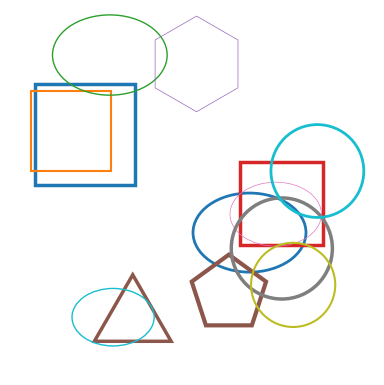[{"shape": "square", "thickness": 2.5, "radius": 0.65, "center": [0.221, 0.651]}, {"shape": "oval", "thickness": 2, "radius": 0.73, "center": [0.648, 0.396]}, {"shape": "square", "thickness": 1.5, "radius": 0.52, "center": [0.185, 0.66]}, {"shape": "oval", "thickness": 1, "radius": 0.74, "center": [0.285, 0.857]}, {"shape": "square", "thickness": 2.5, "radius": 0.54, "center": [0.731, 0.471]}, {"shape": "hexagon", "thickness": 0.5, "radius": 0.62, "center": [0.511, 0.834]}, {"shape": "triangle", "thickness": 2.5, "radius": 0.58, "center": [0.345, 0.171]}, {"shape": "pentagon", "thickness": 3, "radius": 0.51, "center": [0.595, 0.237]}, {"shape": "oval", "thickness": 0.5, "radius": 0.59, "center": [0.716, 0.444]}, {"shape": "circle", "thickness": 2.5, "radius": 0.66, "center": [0.732, 0.355]}, {"shape": "circle", "thickness": 1.5, "radius": 0.55, "center": [0.761, 0.26]}, {"shape": "circle", "thickness": 2, "radius": 0.6, "center": [0.824, 0.556]}, {"shape": "oval", "thickness": 1, "radius": 0.53, "center": [0.294, 0.176]}]